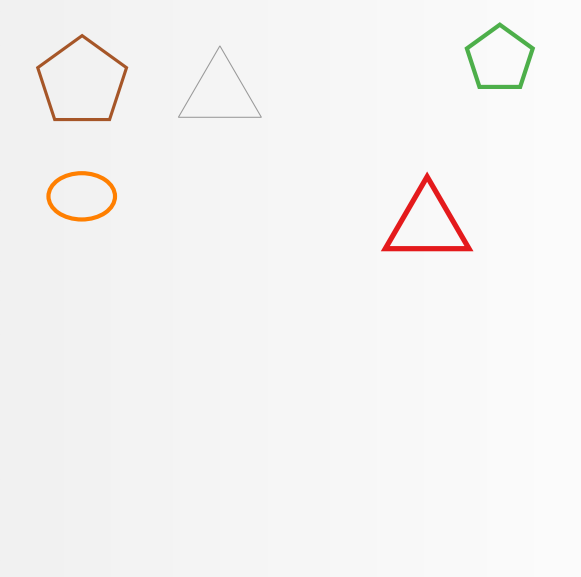[{"shape": "triangle", "thickness": 2.5, "radius": 0.42, "center": [0.735, 0.61]}, {"shape": "pentagon", "thickness": 2, "radius": 0.3, "center": [0.86, 0.897]}, {"shape": "oval", "thickness": 2, "radius": 0.29, "center": [0.141, 0.659]}, {"shape": "pentagon", "thickness": 1.5, "radius": 0.4, "center": [0.141, 0.857]}, {"shape": "triangle", "thickness": 0.5, "radius": 0.41, "center": [0.378, 0.837]}]